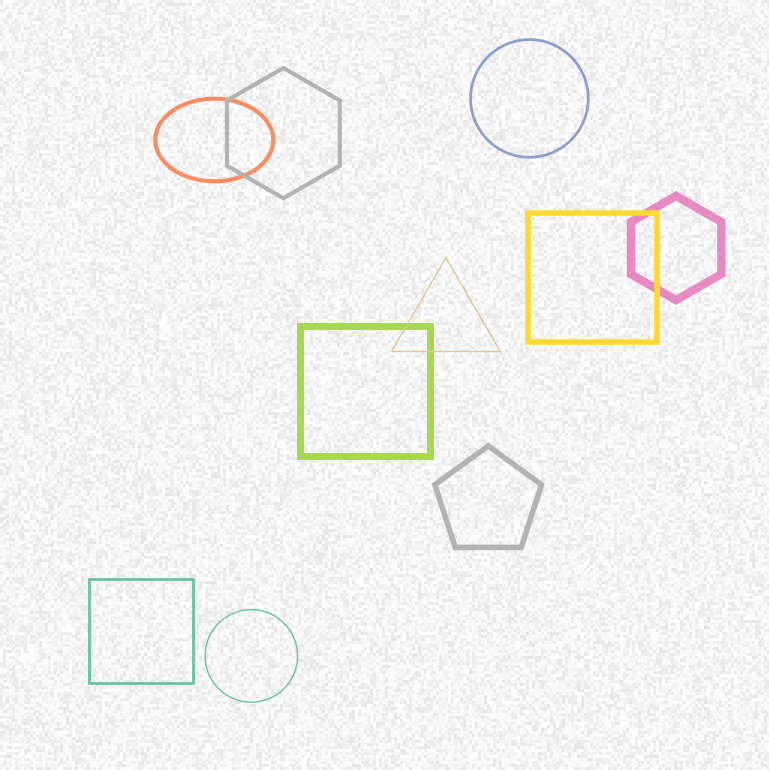[{"shape": "circle", "thickness": 0.5, "radius": 0.3, "center": [0.326, 0.148]}, {"shape": "square", "thickness": 1, "radius": 0.34, "center": [0.183, 0.181]}, {"shape": "oval", "thickness": 1.5, "radius": 0.38, "center": [0.278, 0.818]}, {"shape": "circle", "thickness": 1, "radius": 0.38, "center": [0.688, 0.872]}, {"shape": "hexagon", "thickness": 3, "radius": 0.34, "center": [0.878, 0.678]}, {"shape": "square", "thickness": 2.5, "radius": 0.42, "center": [0.474, 0.492]}, {"shape": "square", "thickness": 2, "radius": 0.42, "center": [0.769, 0.64]}, {"shape": "triangle", "thickness": 0.5, "radius": 0.41, "center": [0.579, 0.584]}, {"shape": "hexagon", "thickness": 1.5, "radius": 0.42, "center": [0.368, 0.827]}, {"shape": "pentagon", "thickness": 2, "radius": 0.36, "center": [0.634, 0.348]}]